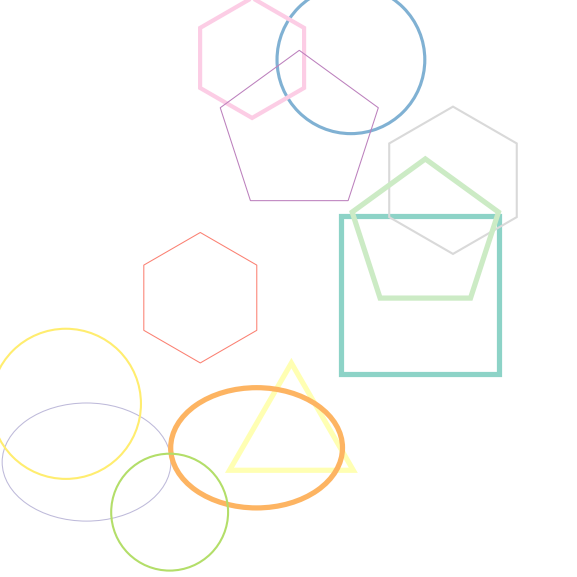[{"shape": "square", "thickness": 2.5, "radius": 0.68, "center": [0.727, 0.488]}, {"shape": "triangle", "thickness": 2.5, "radius": 0.62, "center": [0.505, 0.247]}, {"shape": "oval", "thickness": 0.5, "radius": 0.73, "center": [0.15, 0.199]}, {"shape": "hexagon", "thickness": 0.5, "radius": 0.56, "center": [0.347, 0.484]}, {"shape": "circle", "thickness": 1.5, "radius": 0.64, "center": [0.608, 0.896]}, {"shape": "oval", "thickness": 2.5, "radius": 0.74, "center": [0.444, 0.224]}, {"shape": "circle", "thickness": 1, "radius": 0.51, "center": [0.294, 0.112]}, {"shape": "hexagon", "thickness": 2, "radius": 0.52, "center": [0.437, 0.899]}, {"shape": "hexagon", "thickness": 1, "radius": 0.64, "center": [0.784, 0.687]}, {"shape": "pentagon", "thickness": 0.5, "radius": 0.72, "center": [0.518, 0.768]}, {"shape": "pentagon", "thickness": 2.5, "radius": 0.67, "center": [0.736, 0.591]}, {"shape": "circle", "thickness": 1, "radius": 0.65, "center": [0.114, 0.3]}]